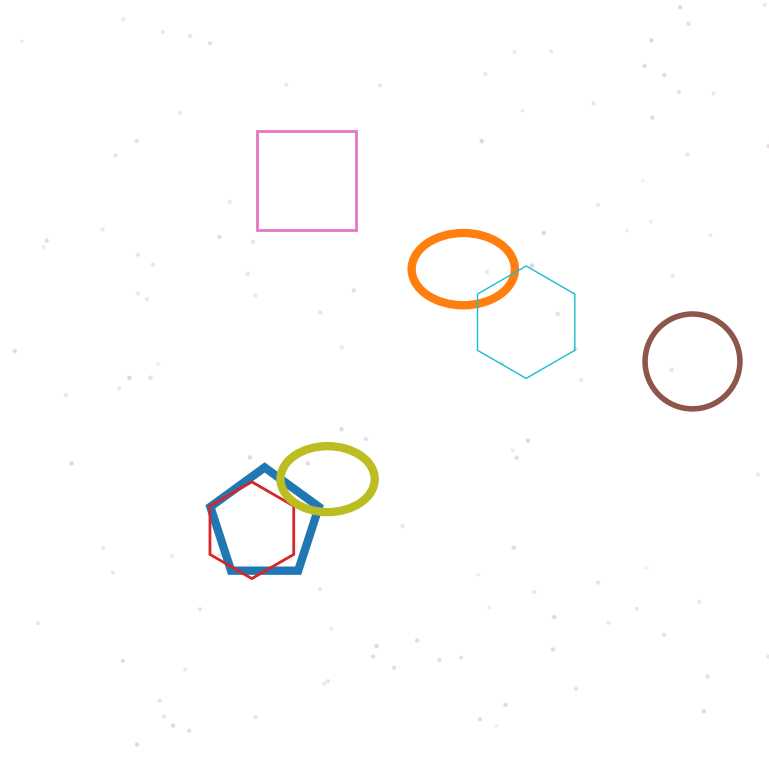[{"shape": "pentagon", "thickness": 3, "radius": 0.37, "center": [0.344, 0.319]}, {"shape": "oval", "thickness": 3, "radius": 0.34, "center": [0.602, 0.65]}, {"shape": "hexagon", "thickness": 1, "radius": 0.31, "center": [0.327, 0.311]}, {"shape": "circle", "thickness": 2, "radius": 0.31, "center": [0.899, 0.531]}, {"shape": "square", "thickness": 1, "radius": 0.32, "center": [0.399, 0.766]}, {"shape": "oval", "thickness": 3, "radius": 0.31, "center": [0.425, 0.378]}, {"shape": "hexagon", "thickness": 0.5, "radius": 0.36, "center": [0.683, 0.582]}]